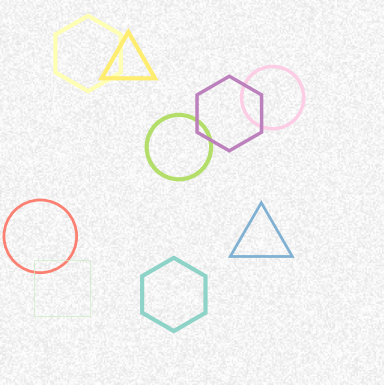[{"shape": "hexagon", "thickness": 3, "radius": 0.48, "center": [0.451, 0.235]}, {"shape": "hexagon", "thickness": 3, "radius": 0.49, "center": [0.229, 0.861]}, {"shape": "circle", "thickness": 2, "radius": 0.47, "center": [0.105, 0.386]}, {"shape": "triangle", "thickness": 2, "radius": 0.47, "center": [0.679, 0.38]}, {"shape": "circle", "thickness": 3, "radius": 0.42, "center": [0.465, 0.618]}, {"shape": "circle", "thickness": 2.5, "radius": 0.4, "center": [0.708, 0.746]}, {"shape": "hexagon", "thickness": 2.5, "radius": 0.48, "center": [0.596, 0.705]}, {"shape": "square", "thickness": 0.5, "radius": 0.36, "center": [0.16, 0.252]}, {"shape": "triangle", "thickness": 3, "radius": 0.4, "center": [0.333, 0.837]}]